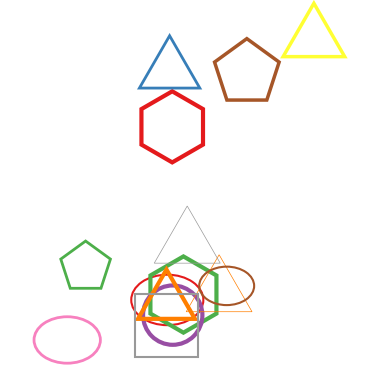[{"shape": "hexagon", "thickness": 3, "radius": 0.46, "center": [0.447, 0.671]}, {"shape": "oval", "thickness": 1.5, "radius": 0.47, "center": [0.435, 0.221]}, {"shape": "triangle", "thickness": 2, "radius": 0.45, "center": [0.441, 0.817]}, {"shape": "hexagon", "thickness": 3, "radius": 0.5, "center": [0.476, 0.235]}, {"shape": "pentagon", "thickness": 2, "radius": 0.34, "center": [0.222, 0.306]}, {"shape": "circle", "thickness": 3, "radius": 0.39, "center": [0.449, 0.181]}, {"shape": "triangle", "thickness": 3, "radius": 0.43, "center": [0.432, 0.215]}, {"shape": "triangle", "thickness": 0.5, "radius": 0.49, "center": [0.569, 0.24]}, {"shape": "triangle", "thickness": 2.5, "radius": 0.46, "center": [0.815, 0.899]}, {"shape": "pentagon", "thickness": 2.5, "radius": 0.44, "center": [0.641, 0.811]}, {"shape": "oval", "thickness": 1.5, "radius": 0.36, "center": [0.589, 0.257]}, {"shape": "oval", "thickness": 2, "radius": 0.43, "center": [0.175, 0.117]}, {"shape": "square", "thickness": 1.5, "radius": 0.41, "center": [0.432, 0.154]}, {"shape": "triangle", "thickness": 0.5, "radius": 0.49, "center": [0.486, 0.366]}]